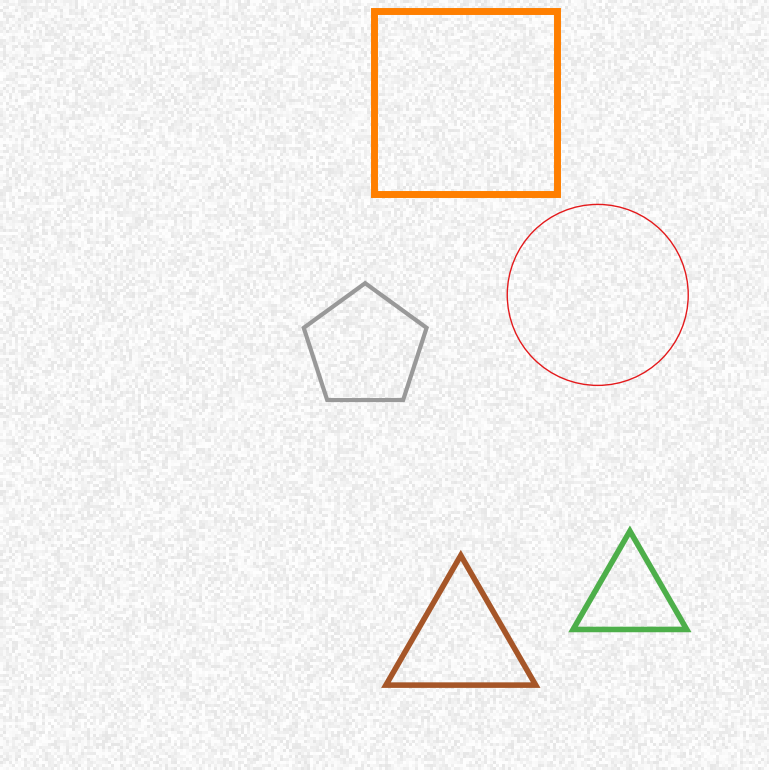[{"shape": "circle", "thickness": 0.5, "radius": 0.59, "center": [0.776, 0.617]}, {"shape": "triangle", "thickness": 2, "radius": 0.43, "center": [0.818, 0.225]}, {"shape": "square", "thickness": 2.5, "radius": 0.6, "center": [0.605, 0.867]}, {"shape": "triangle", "thickness": 2, "radius": 0.56, "center": [0.598, 0.166]}, {"shape": "pentagon", "thickness": 1.5, "radius": 0.42, "center": [0.474, 0.548]}]